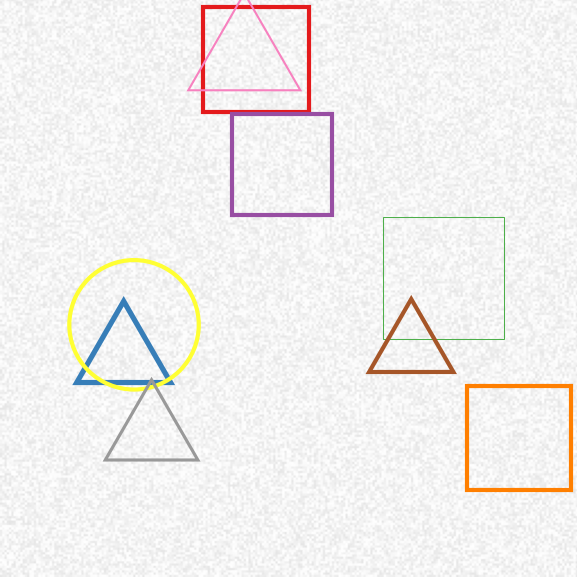[{"shape": "square", "thickness": 2, "radius": 0.46, "center": [0.443, 0.896]}, {"shape": "triangle", "thickness": 2.5, "radius": 0.47, "center": [0.214, 0.384]}, {"shape": "square", "thickness": 0.5, "radius": 0.52, "center": [0.768, 0.518]}, {"shape": "square", "thickness": 2, "radius": 0.43, "center": [0.489, 0.714]}, {"shape": "square", "thickness": 2, "radius": 0.45, "center": [0.899, 0.241]}, {"shape": "circle", "thickness": 2, "radius": 0.56, "center": [0.232, 0.437]}, {"shape": "triangle", "thickness": 2, "radius": 0.42, "center": [0.712, 0.397]}, {"shape": "triangle", "thickness": 1, "radius": 0.56, "center": [0.423, 0.899]}, {"shape": "triangle", "thickness": 1.5, "radius": 0.46, "center": [0.262, 0.249]}]